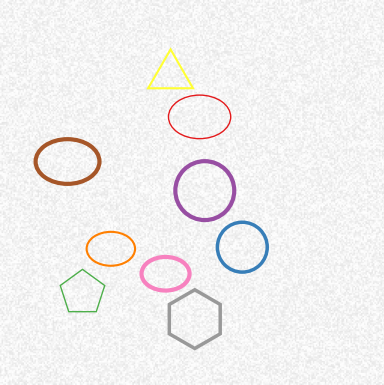[{"shape": "oval", "thickness": 1, "radius": 0.4, "center": [0.518, 0.696]}, {"shape": "circle", "thickness": 2.5, "radius": 0.32, "center": [0.629, 0.358]}, {"shape": "pentagon", "thickness": 1, "radius": 0.3, "center": [0.214, 0.24]}, {"shape": "circle", "thickness": 3, "radius": 0.38, "center": [0.532, 0.505]}, {"shape": "oval", "thickness": 1.5, "radius": 0.31, "center": [0.288, 0.354]}, {"shape": "triangle", "thickness": 1.5, "radius": 0.34, "center": [0.443, 0.804]}, {"shape": "oval", "thickness": 3, "radius": 0.41, "center": [0.175, 0.58]}, {"shape": "oval", "thickness": 3, "radius": 0.31, "center": [0.43, 0.289]}, {"shape": "hexagon", "thickness": 2.5, "radius": 0.38, "center": [0.506, 0.171]}]